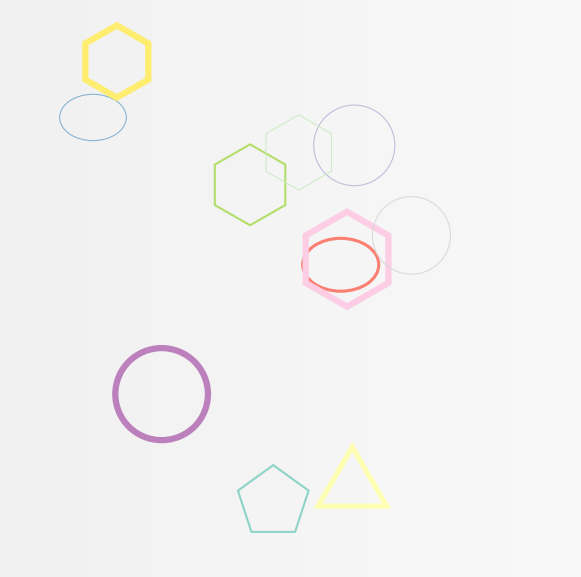[{"shape": "pentagon", "thickness": 1, "radius": 0.32, "center": [0.47, 0.13]}, {"shape": "triangle", "thickness": 2.5, "radius": 0.34, "center": [0.606, 0.157]}, {"shape": "circle", "thickness": 0.5, "radius": 0.35, "center": [0.61, 0.747]}, {"shape": "oval", "thickness": 1.5, "radius": 0.33, "center": [0.586, 0.541]}, {"shape": "oval", "thickness": 0.5, "radius": 0.29, "center": [0.16, 0.796]}, {"shape": "hexagon", "thickness": 1, "radius": 0.35, "center": [0.43, 0.679]}, {"shape": "hexagon", "thickness": 3, "radius": 0.41, "center": [0.597, 0.55]}, {"shape": "circle", "thickness": 0.5, "radius": 0.34, "center": [0.708, 0.591]}, {"shape": "circle", "thickness": 3, "radius": 0.4, "center": [0.278, 0.317]}, {"shape": "hexagon", "thickness": 0.5, "radius": 0.33, "center": [0.514, 0.735]}, {"shape": "hexagon", "thickness": 3, "radius": 0.31, "center": [0.201, 0.893]}]